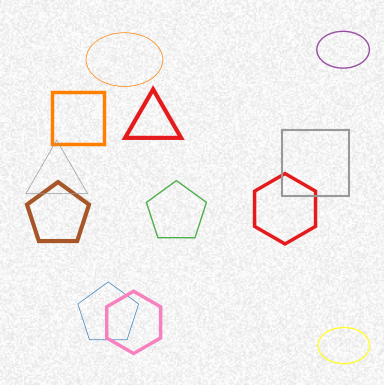[{"shape": "hexagon", "thickness": 2.5, "radius": 0.46, "center": [0.74, 0.458]}, {"shape": "triangle", "thickness": 3, "radius": 0.42, "center": [0.398, 0.684]}, {"shape": "pentagon", "thickness": 0.5, "radius": 0.42, "center": [0.281, 0.185]}, {"shape": "pentagon", "thickness": 1, "radius": 0.41, "center": [0.458, 0.449]}, {"shape": "oval", "thickness": 1, "radius": 0.34, "center": [0.891, 0.871]}, {"shape": "square", "thickness": 2.5, "radius": 0.34, "center": [0.203, 0.695]}, {"shape": "oval", "thickness": 0.5, "radius": 0.5, "center": [0.323, 0.845]}, {"shape": "oval", "thickness": 1, "radius": 0.34, "center": [0.893, 0.102]}, {"shape": "pentagon", "thickness": 3, "radius": 0.42, "center": [0.151, 0.442]}, {"shape": "hexagon", "thickness": 2.5, "radius": 0.4, "center": [0.347, 0.163]}, {"shape": "triangle", "thickness": 0.5, "radius": 0.46, "center": [0.147, 0.543]}, {"shape": "square", "thickness": 1.5, "radius": 0.43, "center": [0.82, 0.576]}]